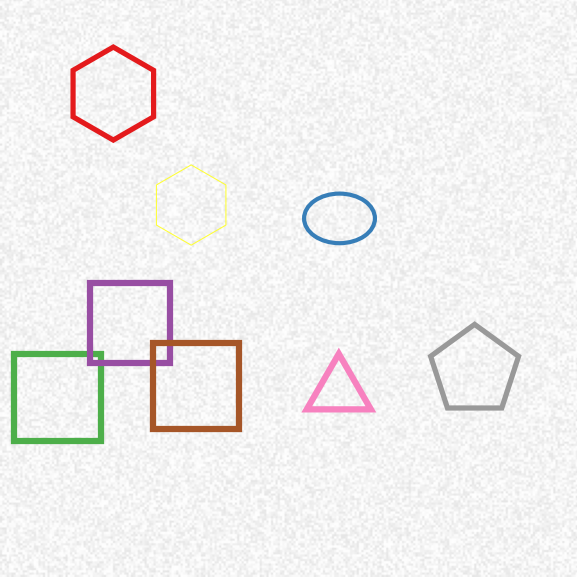[{"shape": "hexagon", "thickness": 2.5, "radius": 0.4, "center": [0.196, 0.837]}, {"shape": "oval", "thickness": 2, "radius": 0.31, "center": [0.588, 0.621]}, {"shape": "square", "thickness": 3, "radius": 0.38, "center": [0.1, 0.311]}, {"shape": "square", "thickness": 3, "radius": 0.35, "center": [0.225, 0.44]}, {"shape": "hexagon", "thickness": 0.5, "radius": 0.35, "center": [0.331, 0.644]}, {"shape": "square", "thickness": 3, "radius": 0.37, "center": [0.34, 0.331]}, {"shape": "triangle", "thickness": 3, "radius": 0.32, "center": [0.587, 0.322]}, {"shape": "pentagon", "thickness": 2.5, "radius": 0.4, "center": [0.822, 0.357]}]